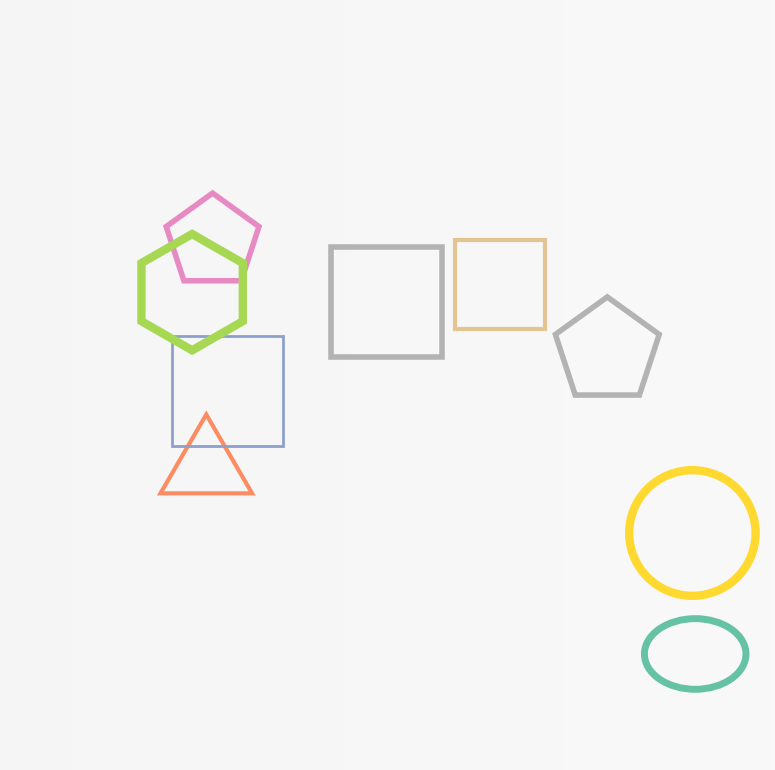[{"shape": "oval", "thickness": 2.5, "radius": 0.33, "center": [0.897, 0.151]}, {"shape": "triangle", "thickness": 1.5, "radius": 0.34, "center": [0.266, 0.393]}, {"shape": "square", "thickness": 1, "radius": 0.36, "center": [0.293, 0.492]}, {"shape": "pentagon", "thickness": 2, "radius": 0.31, "center": [0.274, 0.686]}, {"shape": "hexagon", "thickness": 3, "radius": 0.38, "center": [0.248, 0.621]}, {"shape": "circle", "thickness": 3, "radius": 0.41, "center": [0.893, 0.308]}, {"shape": "square", "thickness": 1.5, "radius": 0.29, "center": [0.645, 0.631]}, {"shape": "square", "thickness": 2, "radius": 0.36, "center": [0.499, 0.608]}, {"shape": "pentagon", "thickness": 2, "radius": 0.35, "center": [0.784, 0.544]}]